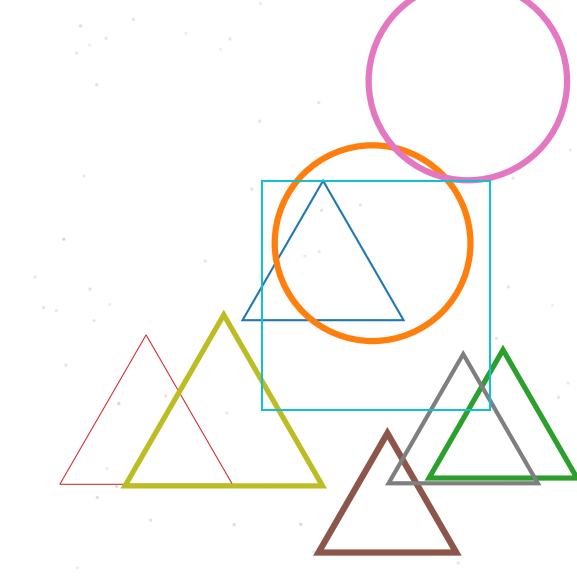[{"shape": "triangle", "thickness": 1, "radius": 0.8, "center": [0.559, 0.525]}, {"shape": "circle", "thickness": 3, "radius": 0.85, "center": [0.645, 0.578]}, {"shape": "triangle", "thickness": 2.5, "radius": 0.74, "center": [0.871, 0.245]}, {"shape": "triangle", "thickness": 0.5, "radius": 0.86, "center": [0.253, 0.247]}, {"shape": "triangle", "thickness": 3, "radius": 0.69, "center": [0.671, 0.111]}, {"shape": "circle", "thickness": 3, "radius": 0.86, "center": [0.81, 0.859]}, {"shape": "triangle", "thickness": 2, "radius": 0.75, "center": [0.802, 0.237]}, {"shape": "triangle", "thickness": 2.5, "radius": 0.99, "center": [0.387, 0.256]}, {"shape": "square", "thickness": 1, "radius": 0.99, "center": [0.651, 0.487]}]